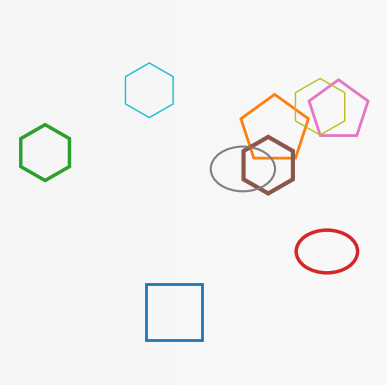[{"shape": "square", "thickness": 2, "radius": 0.36, "center": [0.448, 0.189]}, {"shape": "pentagon", "thickness": 2, "radius": 0.46, "center": [0.709, 0.663]}, {"shape": "hexagon", "thickness": 2.5, "radius": 0.36, "center": [0.116, 0.604]}, {"shape": "oval", "thickness": 2.5, "radius": 0.4, "center": [0.844, 0.347]}, {"shape": "hexagon", "thickness": 3, "radius": 0.37, "center": [0.692, 0.571]}, {"shape": "pentagon", "thickness": 2, "radius": 0.4, "center": [0.874, 0.713]}, {"shape": "oval", "thickness": 1.5, "radius": 0.41, "center": [0.627, 0.561]}, {"shape": "hexagon", "thickness": 1, "radius": 0.37, "center": [0.826, 0.723]}, {"shape": "hexagon", "thickness": 1, "radius": 0.35, "center": [0.385, 0.765]}]